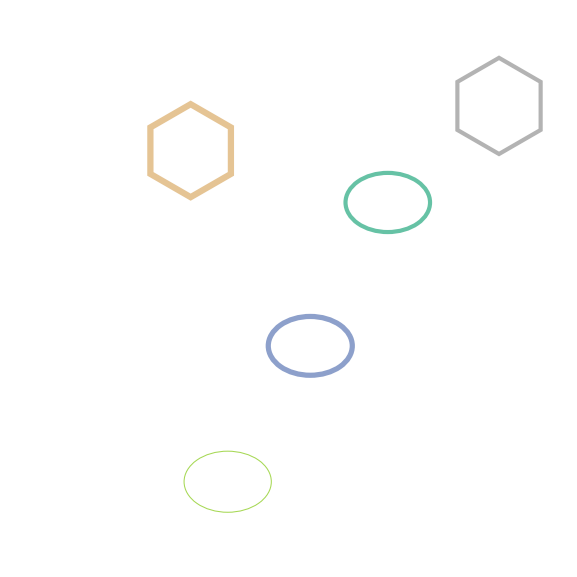[{"shape": "oval", "thickness": 2, "radius": 0.37, "center": [0.671, 0.649]}, {"shape": "oval", "thickness": 2.5, "radius": 0.36, "center": [0.537, 0.4]}, {"shape": "oval", "thickness": 0.5, "radius": 0.38, "center": [0.394, 0.165]}, {"shape": "hexagon", "thickness": 3, "radius": 0.4, "center": [0.33, 0.738]}, {"shape": "hexagon", "thickness": 2, "radius": 0.42, "center": [0.864, 0.816]}]